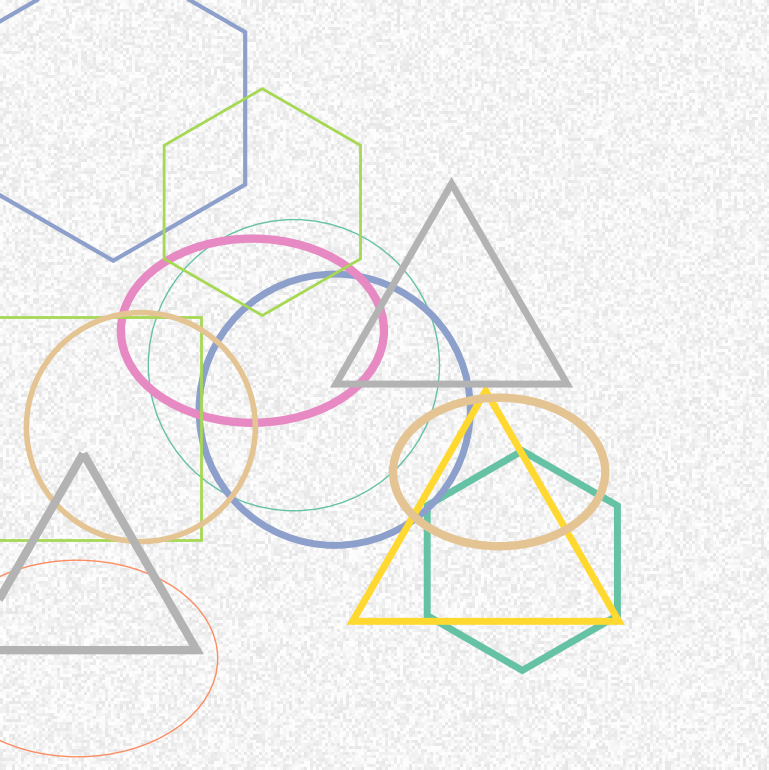[{"shape": "hexagon", "thickness": 2.5, "radius": 0.71, "center": [0.678, 0.272]}, {"shape": "circle", "thickness": 0.5, "radius": 0.95, "center": [0.382, 0.526]}, {"shape": "oval", "thickness": 0.5, "radius": 0.91, "center": [0.1, 0.145]}, {"shape": "hexagon", "thickness": 1.5, "radius": 0.99, "center": [0.147, 0.859]}, {"shape": "circle", "thickness": 2.5, "radius": 0.88, "center": [0.435, 0.468]}, {"shape": "oval", "thickness": 3, "radius": 0.85, "center": [0.328, 0.571]}, {"shape": "square", "thickness": 1, "radius": 0.72, "center": [0.117, 0.443]}, {"shape": "hexagon", "thickness": 1, "radius": 0.74, "center": [0.341, 0.738]}, {"shape": "triangle", "thickness": 2.5, "radius": 1.0, "center": [0.631, 0.293]}, {"shape": "circle", "thickness": 2, "radius": 0.74, "center": [0.183, 0.445]}, {"shape": "oval", "thickness": 3, "radius": 0.69, "center": [0.648, 0.387]}, {"shape": "triangle", "thickness": 2.5, "radius": 0.87, "center": [0.586, 0.588]}, {"shape": "triangle", "thickness": 3, "radius": 0.85, "center": [0.108, 0.241]}]